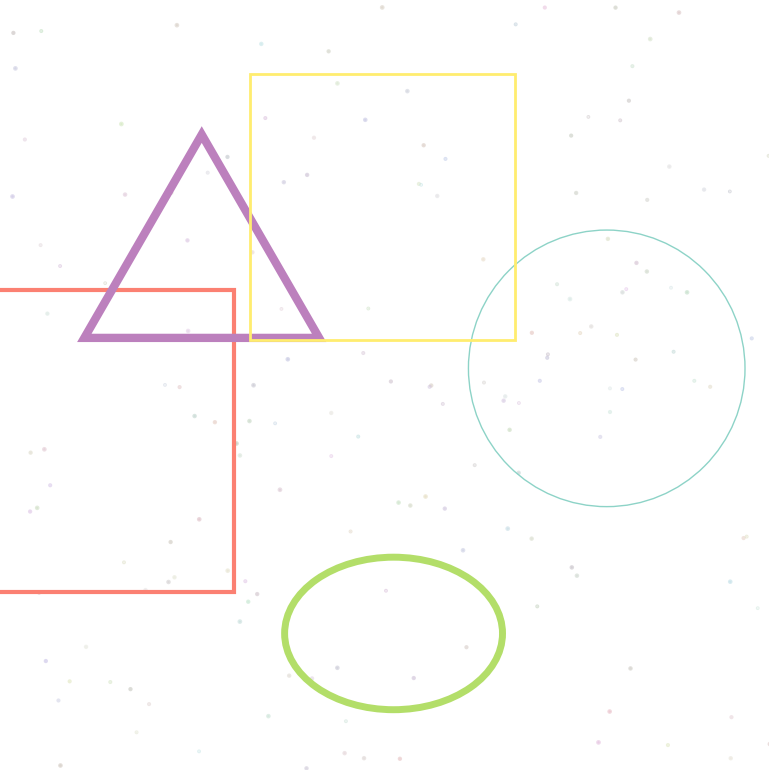[{"shape": "circle", "thickness": 0.5, "radius": 0.9, "center": [0.788, 0.522]}, {"shape": "square", "thickness": 1.5, "radius": 0.98, "center": [0.107, 0.427]}, {"shape": "oval", "thickness": 2.5, "radius": 0.71, "center": [0.511, 0.177]}, {"shape": "triangle", "thickness": 3, "radius": 0.88, "center": [0.262, 0.649]}, {"shape": "square", "thickness": 1, "radius": 0.86, "center": [0.497, 0.731]}]